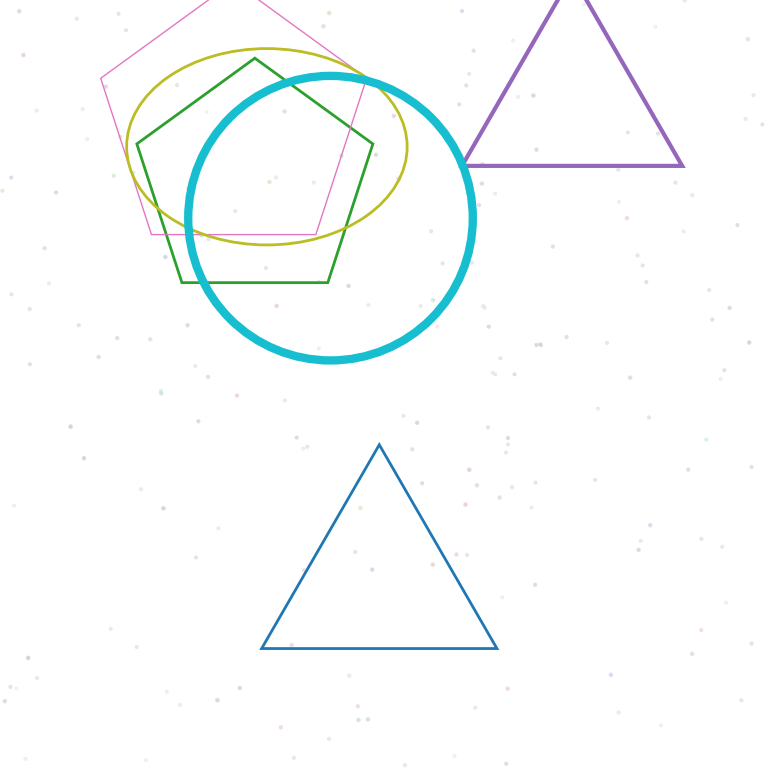[{"shape": "triangle", "thickness": 1, "radius": 0.88, "center": [0.493, 0.246]}, {"shape": "pentagon", "thickness": 1, "radius": 0.81, "center": [0.331, 0.763]}, {"shape": "triangle", "thickness": 1.5, "radius": 0.83, "center": [0.743, 0.867]}, {"shape": "pentagon", "thickness": 0.5, "radius": 0.91, "center": [0.303, 0.842]}, {"shape": "oval", "thickness": 1, "radius": 0.91, "center": [0.347, 0.809]}, {"shape": "circle", "thickness": 3, "radius": 0.92, "center": [0.429, 0.717]}]